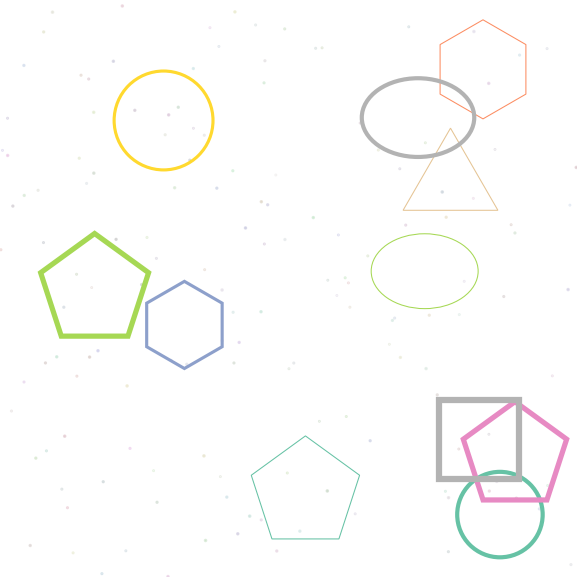[{"shape": "pentagon", "thickness": 0.5, "radius": 0.49, "center": [0.529, 0.146]}, {"shape": "circle", "thickness": 2, "radius": 0.37, "center": [0.866, 0.108]}, {"shape": "hexagon", "thickness": 0.5, "radius": 0.43, "center": [0.836, 0.879]}, {"shape": "hexagon", "thickness": 1.5, "radius": 0.38, "center": [0.319, 0.436]}, {"shape": "pentagon", "thickness": 2.5, "radius": 0.47, "center": [0.892, 0.21]}, {"shape": "oval", "thickness": 0.5, "radius": 0.46, "center": [0.735, 0.53]}, {"shape": "pentagon", "thickness": 2.5, "radius": 0.49, "center": [0.164, 0.497]}, {"shape": "circle", "thickness": 1.5, "radius": 0.43, "center": [0.283, 0.791]}, {"shape": "triangle", "thickness": 0.5, "radius": 0.47, "center": [0.78, 0.682]}, {"shape": "oval", "thickness": 2, "radius": 0.49, "center": [0.724, 0.796]}, {"shape": "square", "thickness": 3, "radius": 0.34, "center": [0.829, 0.238]}]